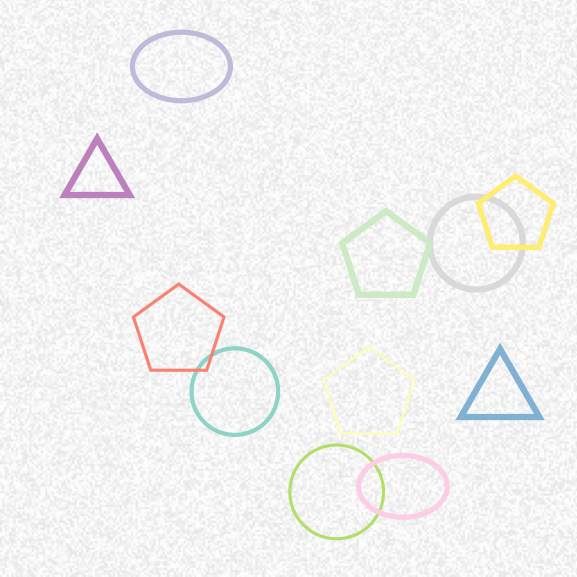[{"shape": "circle", "thickness": 2, "radius": 0.37, "center": [0.407, 0.321]}, {"shape": "pentagon", "thickness": 1, "radius": 0.41, "center": [0.639, 0.316]}, {"shape": "oval", "thickness": 2.5, "radius": 0.42, "center": [0.314, 0.884]}, {"shape": "pentagon", "thickness": 1.5, "radius": 0.41, "center": [0.309, 0.425]}, {"shape": "triangle", "thickness": 3, "radius": 0.39, "center": [0.866, 0.316]}, {"shape": "circle", "thickness": 1.5, "radius": 0.41, "center": [0.583, 0.147]}, {"shape": "oval", "thickness": 2.5, "radius": 0.38, "center": [0.698, 0.157]}, {"shape": "circle", "thickness": 3, "radius": 0.4, "center": [0.825, 0.578]}, {"shape": "triangle", "thickness": 3, "radius": 0.33, "center": [0.168, 0.694]}, {"shape": "pentagon", "thickness": 3, "radius": 0.4, "center": [0.669, 0.553]}, {"shape": "pentagon", "thickness": 2.5, "radius": 0.34, "center": [0.893, 0.626]}]